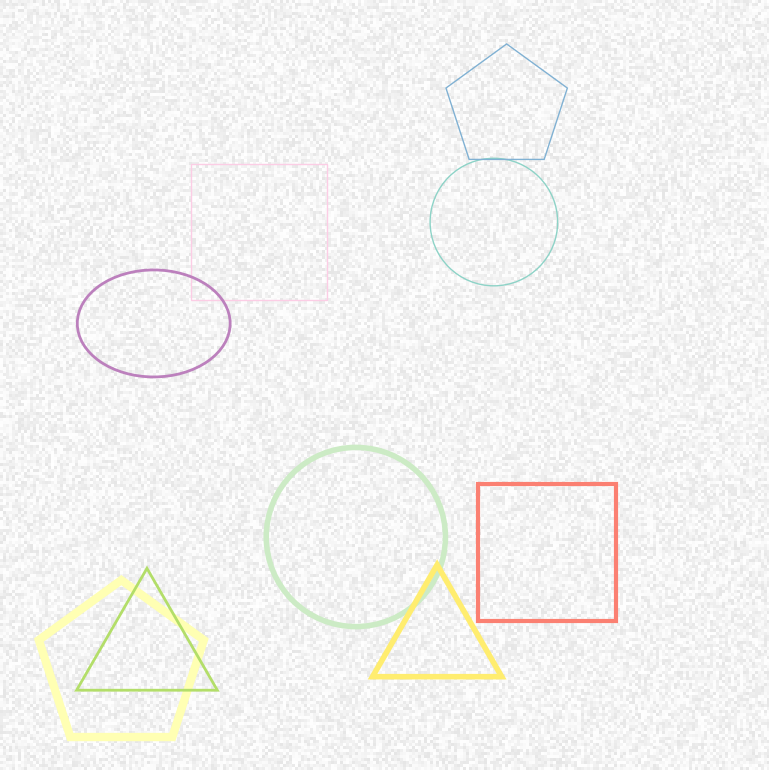[{"shape": "circle", "thickness": 0.5, "radius": 0.41, "center": [0.641, 0.712]}, {"shape": "pentagon", "thickness": 3, "radius": 0.56, "center": [0.158, 0.134]}, {"shape": "square", "thickness": 1.5, "radius": 0.45, "center": [0.71, 0.282]}, {"shape": "pentagon", "thickness": 0.5, "radius": 0.41, "center": [0.658, 0.86]}, {"shape": "triangle", "thickness": 1, "radius": 0.53, "center": [0.191, 0.156]}, {"shape": "square", "thickness": 0.5, "radius": 0.44, "center": [0.336, 0.698]}, {"shape": "oval", "thickness": 1, "radius": 0.5, "center": [0.2, 0.58]}, {"shape": "circle", "thickness": 2, "radius": 0.58, "center": [0.462, 0.303]}, {"shape": "triangle", "thickness": 2, "radius": 0.48, "center": [0.568, 0.17]}]